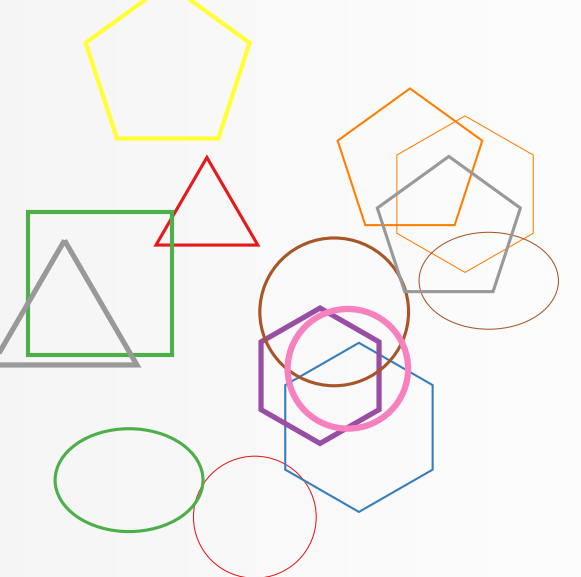[{"shape": "circle", "thickness": 0.5, "radius": 0.53, "center": [0.438, 0.104]}, {"shape": "triangle", "thickness": 1.5, "radius": 0.51, "center": [0.356, 0.625]}, {"shape": "hexagon", "thickness": 1, "radius": 0.73, "center": [0.618, 0.259]}, {"shape": "oval", "thickness": 1.5, "radius": 0.64, "center": [0.222, 0.168]}, {"shape": "square", "thickness": 2, "radius": 0.62, "center": [0.172, 0.508]}, {"shape": "hexagon", "thickness": 2.5, "radius": 0.59, "center": [0.551, 0.348]}, {"shape": "pentagon", "thickness": 1, "radius": 0.65, "center": [0.705, 0.715]}, {"shape": "hexagon", "thickness": 0.5, "radius": 0.68, "center": [0.8, 0.663]}, {"shape": "pentagon", "thickness": 2, "radius": 0.74, "center": [0.288, 0.879]}, {"shape": "circle", "thickness": 1.5, "radius": 0.64, "center": [0.575, 0.459]}, {"shape": "oval", "thickness": 0.5, "radius": 0.6, "center": [0.841, 0.513]}, {"shape": "circle", "thickness": 3, "radius": 0.52, "center": [0.598, 0.36]}, {"shape": "triangle", "thickness": 2.5, "radius": 0.72, "center": [0.111, 0.439]}, {"shape": "pentagon", "thickness": 1.5, "radius": 0.65, "center": [0.772, 0.599]}]